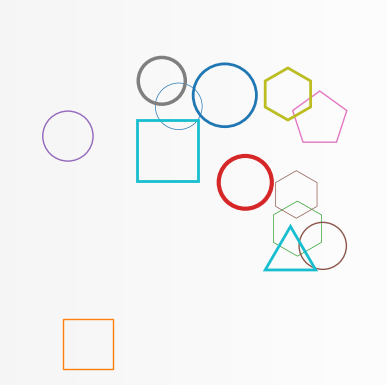[{"shape": "circle", "thickness": 2, "radius": 0.41, "center": [0.58, 0.753]}, {"shape": "circle", "thickness": 0.5, "radius": 0.3, "center": [0.461, 0.724]}, {"shape": "square", "thickness": 1, "radius": 0.33, "center": [0.227, 0.105]}, {"shape": "hexagon", "thickness": 0.5, "radius": 0.36, "center": [0.768, 0.406]}, {"shape": "circle", "thickness": 3, "radius": 0.34, "center": [0.633, 0.526]}, {"shape": "circle", "thickness": 1, "radius": 0.32, "center": [0.175, 0.647]}, {"shape": "hexagon", "thickness": 0.5, "radius": 0.31, "center": [0.765, 0.495]}, {"shape": "circle", "thickness": 1, "radius": 0.31, "center": [0.833, 0.361]}, {"shape": "pentagon", "thickness": 1, "radius": 0.37, "center": [0.825, 0.69]}, {"shape": "circle", "thickness": 2.5, "radius": 0.3, "center": [0.417, 0.79]}, {"shape": "hexagon", "thickness": 2, "radius": 0.34, "center": [0.743, 0.756]}, {"shape": "triangle", "thickness": 2, "radius": 0.38, "center": [0.75, 0.336]}, {"shape": "square", "thickness": 2, "radius": 0.39, "center": [0.432, 0.608]}]